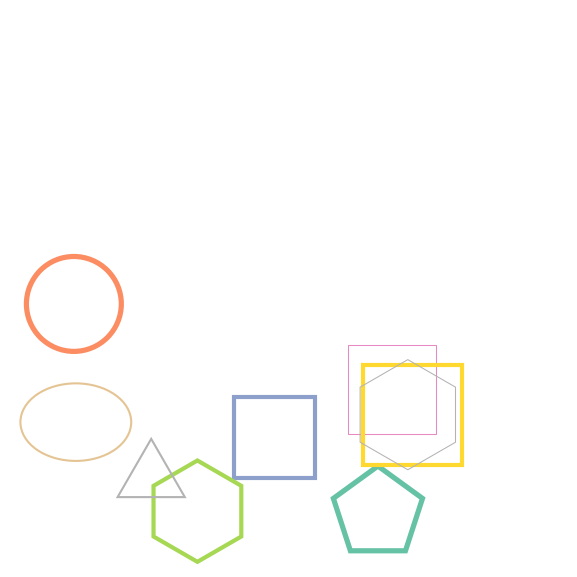[{"shape": "pentagon", "thickness": 2.5, "radius": 0.41, "center": [0.654, 0.111]}, {"shape": "circle", "thickness": 2.5, "radius": 0.41, "center": [0.128, 0.473]}, {"shape": "square", "thickness": 2, "radius": 0.35, "center": [0.476, 0.241]}, {"shape": "square", "thickness": 0.5, "radius": 0.38, "center": [0.679, 0.325]}, {"shape": "hexagon", "thickness": 2, "radius": 0.44, "center": [0.342, 0.114]}, {"shape": "square", "thickness": 2, "radius": 0.43, "center": [0.715, 0.281]}, {"shape": "oval", "thickness": 1, "radius": 0.48, "center": [0.131, 0.268]}, {"shape": "triangle", "thickness": 1, "radius": 0.34, "center": [0.262, 0.172]}, {"shape": "hexagon", "thickness": 0.5, "radius": 0.48, "center": [0.706, 0.281]}]